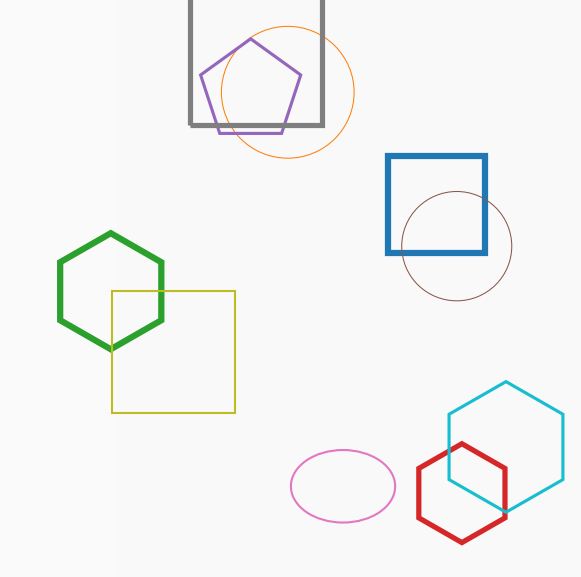[{"shape": "square", "thickness": 3, "radius": 0.42, "center": [0.751, 0.646]}, {"shape": "circle", "thickness": 0.5, "radius": 0.57, "center": [0.495, 0.839]}, {"shape": "hexagon", "thickness": 3, "radius": 0.5, "center": [0.191, 0.495]}, {"shape": "hexagon", "thickness": 2.5, "radius": 0.43, "center": [0.795, 0.145]}, {"shape": "pentagon", "thickness": 1.5, "radius": 0.45, "center": [0.431, 0.841]}, {"shape": "circle", "thickness": 0.5, "radius": 0.47, "center": [0.786, 0.573]}, {"shape": "oval", "thickness": 1, "radius": 0.45, "center": [0.59, 0.157]}, {"shape": "square", "thickness": 2.5, "radius": 0.57, "center": [0.44, 0.896]}, {"shape": "square", "thickness": 1, "radius": 0.53, "center": [0.299, 0.39]}, {"shape": "hexagon", "thickness": 1.5, "radius": 0.57, "center": [0.871, 0.225]}]